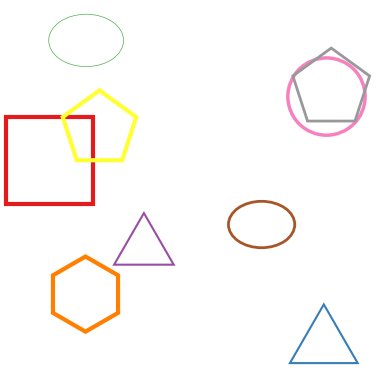[{"shape": "square", "thickness": 3, "radius": 0.56, "center": [0.129, 0.583]}, {"shape": "triangle", "thickness": 1.5, "radius": 0.51, "center": [0.841, 0.108]}, {"shape": "oval", "thickness": 0.5, "radius": 0.49, "center": [0.224, 0.895]}, {"shape": "triangle", "thickness": 1.5, "radius": 0.45, "center": [0.374, 0.357]}, {"shape": "hexagon", "thickness": 3, "radius": 0.49, "center": [0.222, 0.236]}, {"shape": "pentagon", "thickness": 3, "radius": 0.5, "center": [0.258, 0.665]}, {"shape": "oval", "thickness": 2, "radius": 0.43, "center": [0.679, 0.417]}, {"shape": "circle", "thickness": 2.5, "radius": 0.5, "center": [0.848, 0.749]}, {"shape": "pentagon", "thickness": 2, "radius": 0.52, "center": [0.86, 0.77]}]